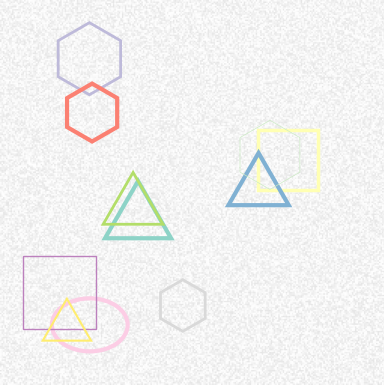[{"shape": "triangle", "thickness": 3, "radius": 0.5, "center": [0.359, 0.431]}, {"shape": "square", "thickness": 2.5, "radius": 0.39, "center": [0.749, 0.585]}, {"shape": "hexagon", "thickness": 2, "radius": 0.47, "center": [0.232, 0.848]}, {"shape": "hexagon", "thickness": 3, "radius": 0.38, "center": [0.239, 0.708]}, {"shape": "triangle", "thickness": 3, "radius": 0.45, "center": [0.672, 0.512]}, {"shape": "triangle", "thickness": 2, "radius": 0.45, "center": [0.346, 0.462]}, {"shape": "oval", "thickness": 3, "radius": 0.49, "center": [0.233, 0.156]}, {"shape": "hexagon", "thickness": 2, "radius": 0.33, "center": [0.475, 0.206]}, {"shape": "square", "thickness": 1, "radius": 0.47, "center": [0.155, 0.24]}, {"shape": "hexagon", "thickness": 0.5, "radius": 0.45, "center": [0.701, 0.598]}, {"shape": "triangle", "thickness": 1.5, "radius": 0.36, "center": [0.174, 0.151]}]